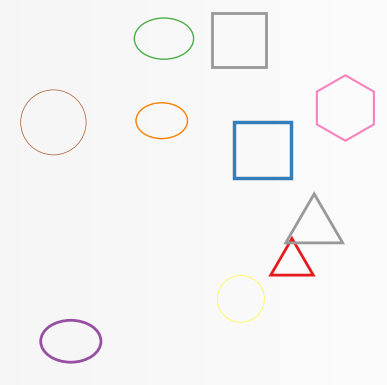[{"shape": "triangle", "thickness": 2, "radius": 0.32, "center": [0.754, 0.317]}, {"shape": "square", "thickness": 2.5, "radius": 0.37, "center": [0.677, 0.61]}, {"shape": "oval", "thickness": 1, "radius": 0.38, "center": [0.423, 0.9]}, {"shape": "oval", "thickness": 2, "radius": 0.39, "center": [0.183, 0.114]}, {"shape": "oval", "thickness": 1, "radius": 0.33, "center": [0.417, 0.687]}, {"shape": "circle", "thickness": 0.5, "radius": 0.3, "center": [0.622, 0.224]}, {"shape": "circle", "thickness": 0.5, "radius": 0.42, "center": [0.138, 0.682]}, {"shape": "hexagon", "thickness": 1.5, "radius": 0.42, "center": [0.891, 0.719]}, {"shape": "square", "thickness": 2, "radius": 0.35, "center": [0.616, 0.896]}, {"shape": "triangle", "thickness": 2, "radius": 0.42, "center": [0.811, 0.412]}]